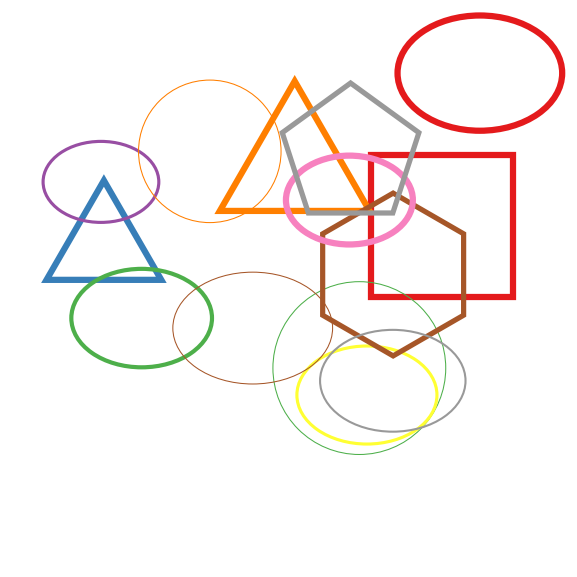[{"shape": "square", "thickness": 3, "radius": 0.62, "center": [0.765, 0.608]}, {"shape": "oval", "thickness": 3, "radius": 0.71, "center": [0.831, 0.873]}, {"shape": "triangle", "thickness": 3, "radius": 0.57, "center": [0.18, 0.572]}, {"shape": "circle", "thickness": 0.5, "radius": 0.75, "center": [0.622, 0.362]}, {"shape": "oval", "thickness": 2, "radius": 0.61, "center": [0.245, 0.448]}, {"shape": "oval", "thickness": 1.5, "radius": 0.5, "center": [0.175, 0.684]}, {"shape": "circle", "thickness": 0.5, "radius": 0.62, "center": [0.363, 0.737]}, {"shape": "triangle", "thickness": 3, "radius": 0.75, "center": [0.51, 0.709]}, {"shape": "oval", "thickness": 1.5, "radius": 0.61, "center": [0.635, 0.315]}, {"shape": "oval", "thickness": 0.5, "radius": 0.69, "center": [0.438, 0.431]}, {"shape": "hexagon", "thickness": 2.5, "radius": 0.7, "center": [0.681, 0.524]}, {"shape": "oval", "thickness": 3, "radius": 0.55, "center": [0.605, 0.653]}, {"shape": "pentagon", "thickness": 2.5, "radius": 0.62, "center": [0.607, 0.731]}, {"shape": "oval", "thickness": 1, "radius": 0.63, "center": [0.68, 0.34]}]